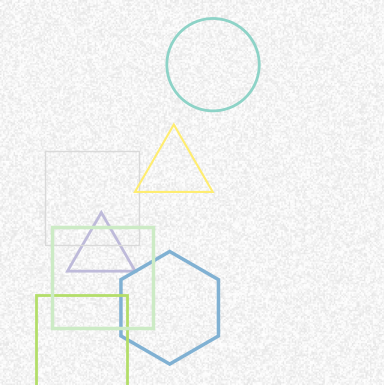[{"shape": "circle", "thickness": 2, "radius": 0.6, "center": [0.553, 0.832]}, {"shape": "triangle", "thickness": 2, "radius": 0.51, "center": [0.263, 0.346]}, {"shape": "hexagon", "thickness": 2.5, "radius": 0.73, "center": [0.441, 0.201]}, {"shape": "square", "thickness": 2, "radius": 0.59, "center": [0.211, 0.114]}, {"shape": "square", "thickness": 1, "radius": 0.61, "center": [0.239, 0.486]}, {"shape": "square", "thickness": 2.5, "radius": 0.66, "center": [0.266, 0.279]}, {"shape": "triangle", "thickness": 1.5, "radius": 0.58, "center": [0.452, 0.56]}]